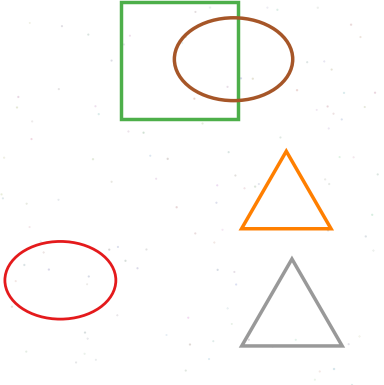[{"shape": "oval", "thickness": 2, "radius": 0.72, "center": [0.157, 0.272]}, {"shape": "square", "thickness": 2.5, "radius": 0.76, "center": [0.467, 0.843]}, {"shape": "triangle", "thickness": 2.5, "radius": 0.67, "center": [0.744, 0.473]}, {"shape": "oval", "thickness": 2.5, "radius": 0.77, "center": [0.607, 0.846]}, {"shape": "triangle", "thickness": 2.5, "radius": 0.75, "center": [0.758, 0.177]}]